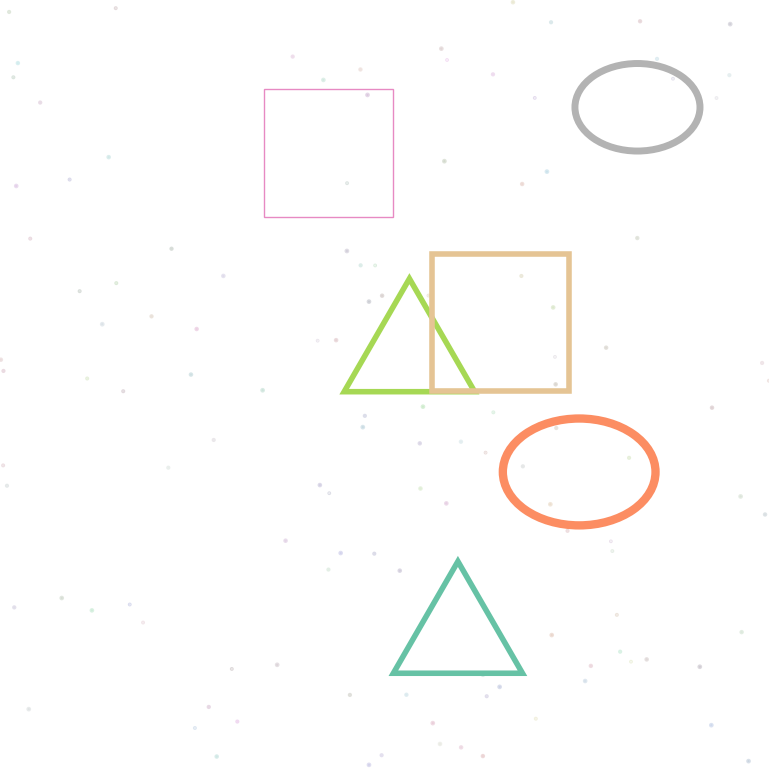[{"shape": "triangle", "thickness": 2, "radius": 0.48, "center": [0.595, 0.174]}, {"shape": "oval", "thickness": 3, "radius": 0.5, "center": [0.752, 0.387]}, {"shape": "square", "thickness": 0.5, "radius": 0.42, "center": [0.427, 0.802]}, {"shape": "triangle", "thickness": 2, "radius": 0.49, "center": [0.532, 0.54]}, {"shape": "square", "thickness": 2, "radius": 0.44, "center": [0.65, 0.581]}, {"shape": "oval", "thickness": 2.5, "radius": 0.41, "center": [0.828, 0.861]}]